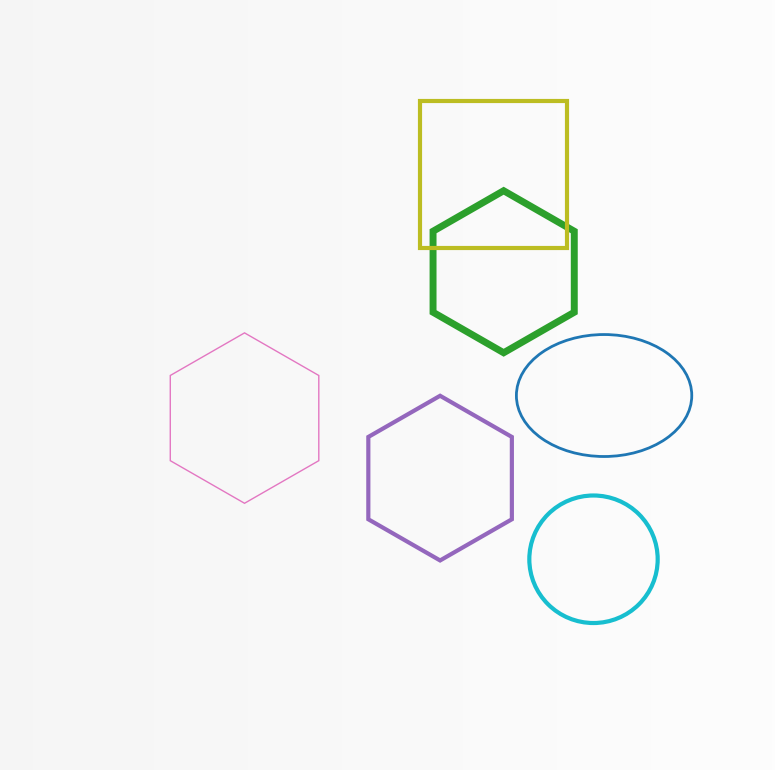[{"shape": "oval", "thickness": 1, "radius": 0.57, "center": [0.779, 0.486]}, {"shape": "hexagon", "thickness": 2.5, "radius": 0.53, "center": [0.65, 0.647]}, {"shape": "hexagon", "thickness": 1.5, "radius": 0.53, "center": [0.568, 0.379]}, {"shape": "hexagon", "thickness": 0.5, "radius": 0.55, "center": [0.316, 0.457]}, {"shape": "square", "thickness": 1.5, "radius": 0.48, "center": [0.637, 0.774]}, {"shape": "circle", "thickness": 1.5, "radius": 0.41, "center": [0.766, 0.274]}]